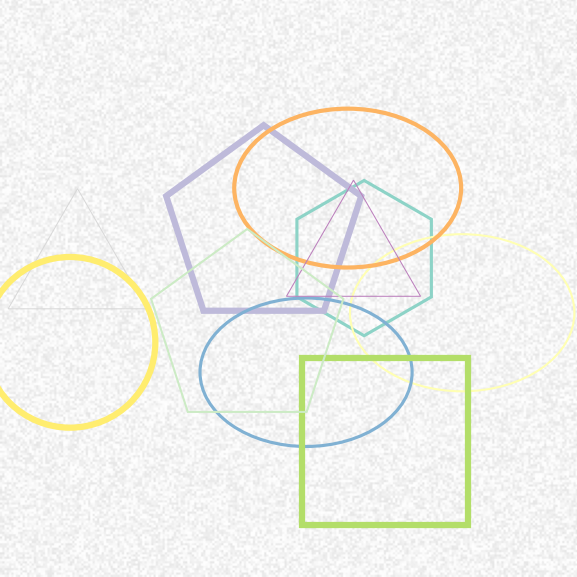[{"shape": "hexagon", "thickness": 1.5, "radius": 0.67, "center": [0.631, 0.552]}, {"shape": "oval", "thickness": 1, "radius": 0.97, "center": [0.8, 0.458]}, {"shape": "pentagon", "thickness": 3, "radius": 0.89, "center": [0.457, 0.605]}, {"shape": "oval", "thickness": 1.5, "radius": 0.92, "center": [0.53, 0.355]}, {"shape": "oval", "thickness": 2, "radius": 0.98, "center": [0.602, 0.673]}, {"shape": "square", "thickness": 3, "radius": 0.72, "center": [0.667, 0.234]}, {"shape": "triangle", "thickness": 0.5, "radius": 0.69, "center": [0.134, 0.534]}, {"shape": "triangle", "thickness": 0.5, "radius": 0.67, "center": [0.612, 0.553]}, {"shape": "pentagon", "thickness": 1, "radius": 0.88, "center": [0.428, 0.428]}, {"shape": "circle", "thickness": 3, "radius": 0.74, "center": [0.121, 0.406]}]